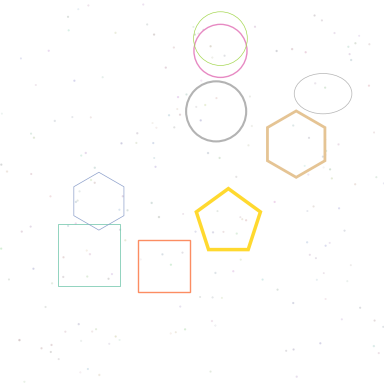[{"shape": "square", "thickness": 0.5, "radius": 0.4, "center": [0.231, 0.337]}, {"shape": "square", "thickness": 1, "radius": 0.34, "center": [0.426, 0.309]}, {"shape": "hexagon", "thickness": 0.5, "radius": 0.38, "center": [0.257, 0.477]}, {"shape": "circle", "thickness": 1, "radius": 0.34, "center": [0.573, 0.868]}, {"shape": "circle", "thickness": 0.5, "radius": 0.35, "center": [0.573, 0.9]}, {"shape": "pentagon", "thickness": 2.5, "radius": 0.44, "center": [0.593, 0.423]}, {"shape": "hexagon", "thickness": 2, "radius": 0.43, "center": [0.769, 0.626]}, {"shape": "oval", "thickness": 0.5, "radius": 0.37, "center": [0.839, 0.757]}, {"shape": "circle", "thickness": 1.5, "radius": 0.39, "center": [0.561, 0.711]}]